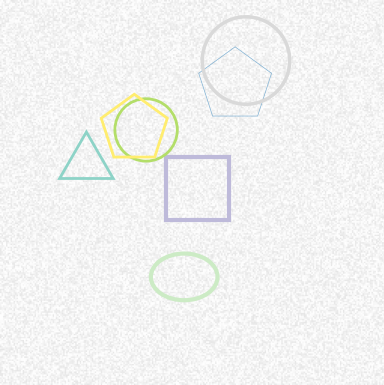[{"shape": "triangle", "thickness": 2, "radius": 0.4, "center": [0.224, 0.577]}, {"shape": "square", "thickness": 3, "radius": 0.41, "center": [0.512, 0.511]}, {"shape": "pentagon", "thickness": 0.5, "radius": 0.5, "center": [0.611, 0.779]}, {"shape": "circle", "thickness": 2, "radius": 0.41, "center": [0.379, 0.662]}, {"shape": "circle", "thickness": 2.5, "radius": 0.57, "center": [0.639, 0.843]}, {"shape": "oval", "thickness": 3, "radius": 0.43, "center": [0.478, 0.281]}, {"shape": "pentagon", "thickness": 2, "radius": 0.45, "center": [0.349, 0.665]}]